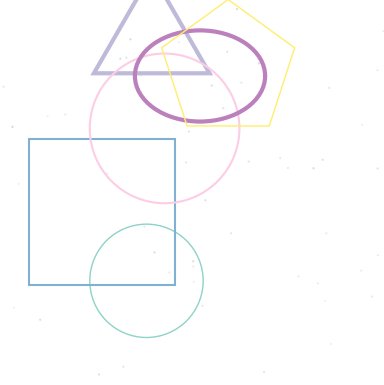[{"shape": "circle", "thickness": 1, "radius": 0.74, "center": [0.38, 0.271]}, {"shape": "triangle", "thickness": 3, "radius": 0.87, "center": [0.394, 0.896]}, {"shape": "square", "thickness": 1.5, "radius": 0.95, "center": [0.264, 0.449]}, {"shape": "circle", "thickness": 1.5, "radius": 0.97, "center": [0.428, 0.667]}, {"shape": "oval", "thickness": 3, "radius": 0.85, "center": [0.52, 0.803]}, {"shape": "pentagon", "thickness": 1, "radius": 0.91, "center": [0.593, 0.82]}]